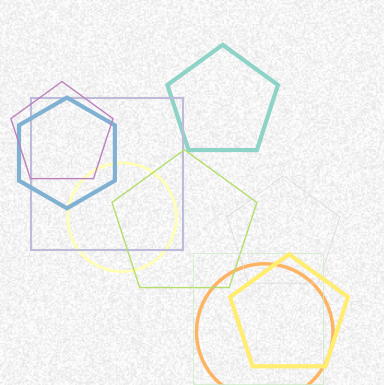[{"shape": "pentagon", "thickness": 3, "radius": 0.76, "center": [0.578, 0.733]}, {"shape": "circle", "thickness": 2, "radius": 0.71, "center": [0.317, 0.436]}, {"shape": "square", "thickness": 1.5, "radius": 0.99, "center": [0.278, 0.547]}, {"shape": "hexagon", "thickness": 3, "radius": 0.72, "center": [0.174, 0.603]}, {"shape": "circle", "thickness": 2.5, "radius": 0.89, "center": [0.688, 0.138]}, {"shape": "pentagon", "thickness": 1, "radius": 0.99, "center": [0.479, 0.413]}, {"shape": "pentagon", "thickness": 0.5, "radius": 0.77, "center": [0.737, 0.389]}, {"shape": "pentagon", "thickness": 1, "radius": 0.7, "center": [0.161, 0.649]}, {"shape": "square", "thickness": 0.5, "radius": 0.85, "center": [0.67, 0.173]}, {"shape": "pentagon", "thickness": 3, "radius": 0.8, "center": [0.751, 0.179]}]